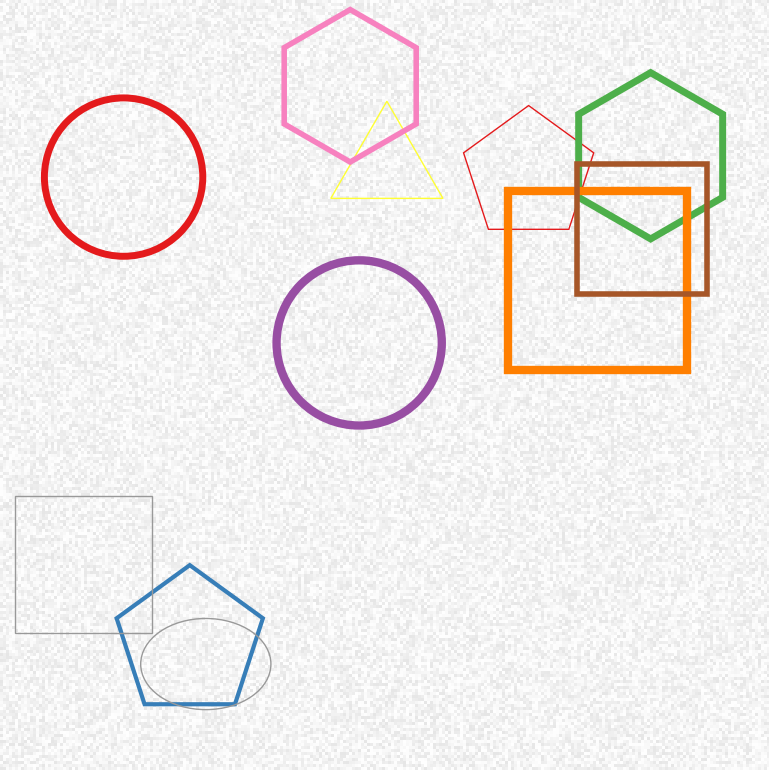[{"shape": "pentagon", "thickness": 0.5, "radius": 0.44, "center": [0.687, 0.774]}, {"shape": "circle", "thickness": 2.5, "radius": 0.51, "center": [0.161, 0.77]}, {"shape": "pentagon", "thickness": 1.5, "radius": 0.5, "center": [0.246, 0.166]}, {"shape": "hexagon", "thickness": 2.5, "radius": 0.54, "center": [0.845, 0.798]}, {"shape": "circle", "thickness": 3, "radius": 0.54, "center": [0.466, 0.555]}, {"shape": "square", "thickness": 3, "radius": 0.58, "center": [0.776, 0.636]}, {"shape": "triangle", "thickness": 0.5, "radius": 0.42, "center": [0.502, 0.784]}, {"shape": "square", "thickness": 2, "radius": 0.42, "center": [0.834, 0.703]}, {"shape": "hexagon", "thickness": 2, "radius": 0.49, "center": [0.455, 0.889]}, {"shape": "square", "thickness": 0.5, "radius": 0.44, "center": [0.108, 0.267]}, {"shape": "oval", "thickness": 0.5, "radius": 0.42, "center": [0.267, 0.138]}]